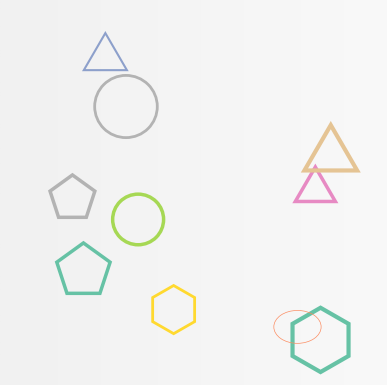[{"shape": "hexagon", "thickness": 3, "radius": 0.42, "center": [0.827, 0.117]}, {"shape": "pentagon", "thickness": 2.5, "radius": 0.36, "center": [0.215, 0.297]}, {"shape": "oval", "thickness": 0.5, "radius": 0.31, "center": [0.768, 0.151]}, {"shape": "triangle", "thickness": 1.5, "radius": 0.32, "center": [0.272, 0.85]}, {"shape": "triangle", "thickness": 2.5, "radius": 0.3, "center": [0.814, 0.507]}, {"shape": "circle", "thickness": 2.5, "radius": 0.33, "center": [0.356, 0.43]}, {"shape": "hexagon", "thickness": 2, "radius": 0.31, "center": [0.448, 0.196]}, {"shape": "triangle", "thickness": 3, "radius": 0.39, "center": [0.854, 0.597]}, {"shape": "circle", "thickness": 2, "radius": 0.4, "center": [0.325, 0.723]}, {"shape": "pentagon", "thickness": 2.5, "radius": 0.3, "center": [0.187, 0.485]}]